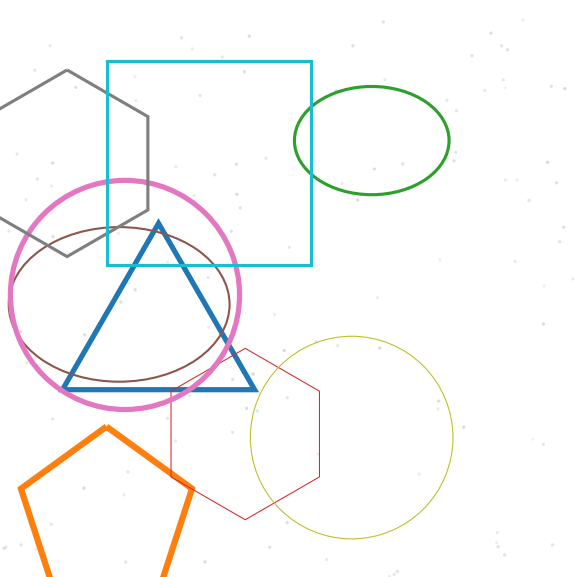[{"shape": "triangle", "thickness": 2.5, "radius": 0.96, "center": [0.275, 0.42]}, {"shape": "pentagon", "thickness": 3, "radius": 0.78, "center": [0.184, 0.105]}, {"shape": "oval", "thickness": 1.5, "radius": 0.67, "center": [0.644, 0.756]}, {"shape": "hexagon", "thickness": 0.5, "radius": 0.74, "center": [0.425, 0.248]}, {"shape": "oval", "thickness": 1, "radius": 0.96, "center": [0.206, 0.472]}, {"shape": "circle", "thickness": 2.5, "radius": 0.99, "center": [0.216, 0.488]}, {"shape": "hexagon", "thickness": 1.5, "radius": 0.81, "center": [0.116, 0.716]}, {"shape": "circle", "thickness": 0.5, "radius": 0.88, "center": [0.609, 0.241]}, {"shape": "square", "thickness": 1.5, "radius": 0.88, "center": [0.362, 0.717]}]